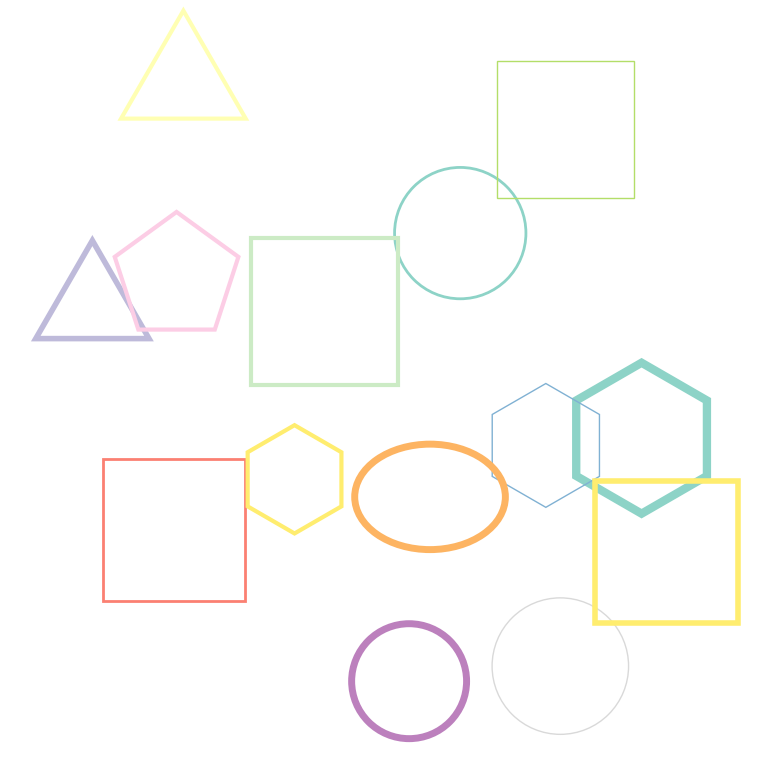[{"shape": "hexagon", "thickness": 3, "radius": 0.49, "center": [0.833, 0.431]}, {"shape": "circle", "thickness": 1, "radius": 0.43, "center": [0.598, 0.697]}, {"shape": "triangle", "thickness": 1.5, "radius": 0.47, "center": [0.238, 0.893]}, {"shape": "triangle", "thickness": 2, "radius": 0.42, "center": [0.12, 0.603]}, {"shape": "square", "thickness": 1, "radius": 0.46, "center": [0.226, 0.311]}, {"shape": "hexagon", "thickness": 0.5, "radius": 0.4, "center": [0.709, 0.422]}, {"shape": "oval", "thickness": 2.5, "radius": 0.49, "center": [0.558, 0.355]}, {"shape": "square", "thickness": 0.5, "radius": 0.45, "center": [0.735, 0.832]}, {"shape": "pentagon", "thickness": 1.5, "radius": 0.42, "center": [0.229, 0.64]}, {"shape": "circle", "thickness": 0.5, "radius": 0.44, "center": [0.728, 0.135]}, {"shape": "circle", "thickness": 2.5, "radius": 0.37, "center": [0.531, 0.115]}, {"shape": "square", "thickness": 1.5, "radius": 0.48, "center": [0.421, 0.595]}, {"shape": "hexagon", "thickness": 1.5, "radius": 0.35, "center": [0.383, 0.378]}, {"shape": "square", "thickness": 2, "radius": 0.46, "center": [0.866, 0.283]}]